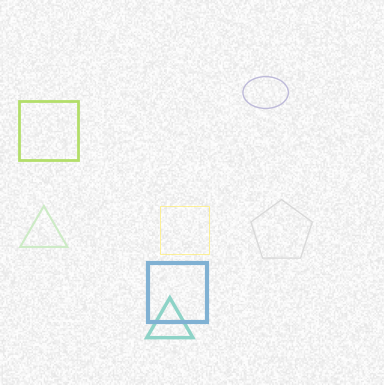[{"shape": "triangle", "thickness": 2.5, "radius": 0.35, "center": [0.441, 0.157]}, {"shape": "oval", "thickness": 1, "radius": 0.3, "center": [0.69, 0.76]}, {"shape": "square", "thickness": 3, "radius": 0.38, "center": [0.462, 0.24]}, {"shape": "square", "thickness": 2, "radius": 0.38, "center": [0.126, 0.66]}, {"shape": "pentagon", "thickness": 1, "radius": 0.42, "center": [0.731, 0.398]}, {"shape": "triangle", "thickness": 1.5, "radius": 0.35, "center": [0.114, 0.394]}, {"shape": "square", "thickness": 0.5, "radius": 0.32, "center": [0.479, 0.403]}]